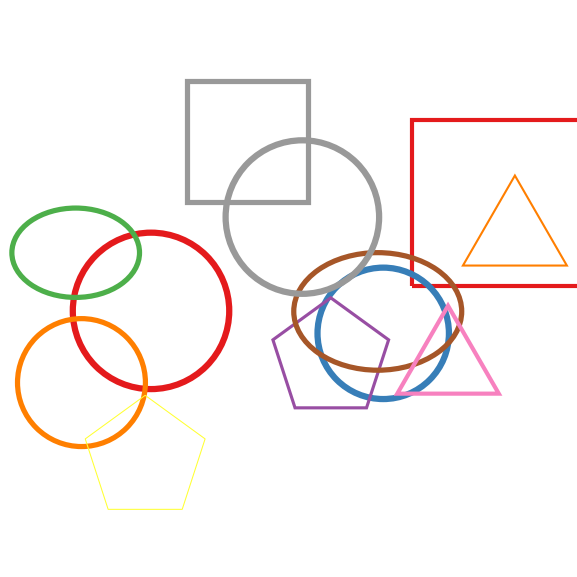[{"shape": "circle", "thickness": 3, "radius": 0.68, "center": [0.262, 0.461]}, {"shape": "square", "thickness": 2, "radius": 0.72, "center": [0.857, 0.648]}, {"shape": "circle", "thickness": 3, "radius": 0.57, "center": [0.664, 0.422]}, {"shape": "oval", "thickness": 2.5, "radius": 0.55, "center": [0.131, 0.561]}, {"shape": "pentagon", "thickness": 1.5, "radius": 0.53, "center": [0.573, 0.378]}, {"shape": "triangle", "thickness": 1, "radius": 0.52, "center": [0.892, 0.591]}, {"shape": "circle", "thickness": 2.5, "radius": 0.55, "center": [0.141, 0.337]}, {"shape": "pentagon", "thickness": 0.5, "radius": 0.55, "center": [0.251, 0.205]}, {"shape": "oval", "thickness": 2.5, "radius": 0.73, "center": [0.654, 0.46]}, {"shape": "triangle", "thickness": 2, "radius": 0.51, "center": [0.776, 0.368]}, {"shape": "circle", "thickness": 3, "radius": 0.66, "center": [0.524, 0.623]}, {"shape": "square", "thickness": 2.5, "radius": 0.52, "center": [0.429, 0.754]}]